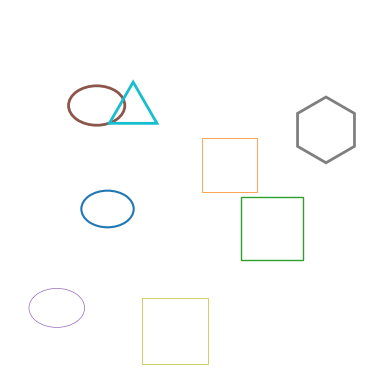[{"shape": "oval", "thickness": 1.5, "radius": 0.34, "center": [0.279, 0.457]}, {"shape": "square", "thickness": 0.5, "radius": 0.35, "center": [0.596, 0.572]}, {"shape": "square", "thickness": 1, "radius": 0.41, "center": [0.707, 0.407]}, {"shape": "oval", "thickness": 0.5, "radius": 0.36, "center": [0.148, 0.2]}, {"shape": "oval", "thickness": 2, "radius": 0.37, "center": [0.251, 0.726]}, {"shape": "hexagon", "thickness": 2, "radius": 0.43, "center": [0.847, 0.663]}, {"shape": "square", "thickness": 0.5, "radius": 0.43, "center": [0.455, 0.14]}, {"shape": "triangle", "thickness": 2, "radius": 0.36, "center": [0.346, 0.715]}]